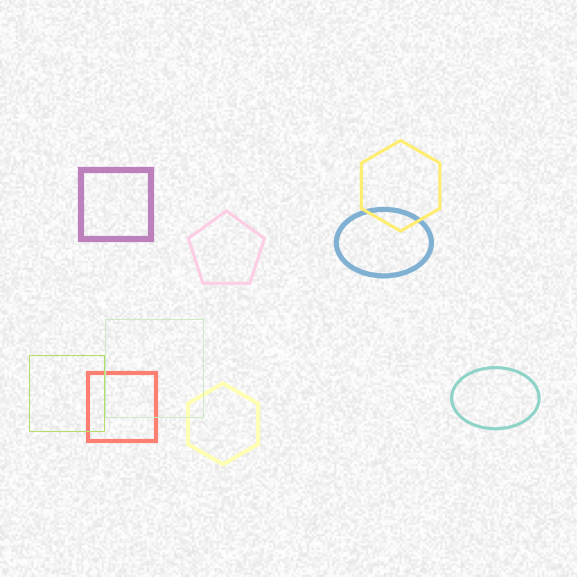[{"shape": "oval", "thickness": 1.5, "radius": 0.38, "center": [0.858, 0.31]}, {"shape": "hexagon", "thickness": 2, "radius": 0.35, "center": [0.386, 0.265]}, {"shape": "square", "thickness": 2, "radius": 0.3, "center": [0.211, 0.294]}, {"shape": "oval", "thickness": 2.5, "radius": 0.41, "center": [0.665, 0.579]}, {"shape": "square", "thickness": 0.5, "radius": 0.33, "center": [0.116, 0.319]}, {"shape": "pentagon", "thickness": 1.5, "radius": 0.35, "center": [0.392, 0.565]}, {"shape": "square", "thickness": 3, "radius": 0.3, "center": [0.201, 0.646]}, {"shape": "square", "thickness": 0.5, "radius": 0.43, "center": [0.266, 0.362]}, {"shape": "hexagon", "thickness": 1.5, "radius": 0.39, "center": [0.694, 0.677]}]